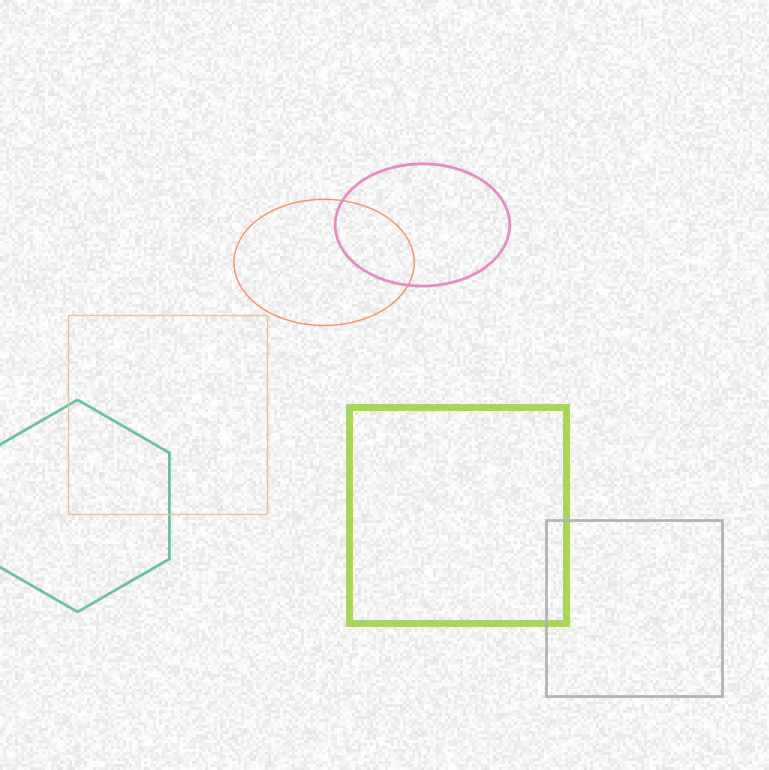[{"shape": "hexagon", "thickness": 1, "radius": 0.69, "center": [0.101, 0.343]}, {"shape": "oval", "thickness": 0.5, "radius": 0.59, "center": [0.421, 0.659]}, {"shape": "oval", "thickness": 1, "radius": 0.57, "center": [0.549, 0.708]}, {"shape": "square", "thickness": 2.5, "radius": 0.7, "center": [0.594, 0.331]}, {"shape": "square", "thickness": 0.5, "radius": 0.65, "center": [0.217, 0.461]}, {"shape": "square", "thickness": 1, "radius": 0.57, "center": [0.823, 0.21]}]